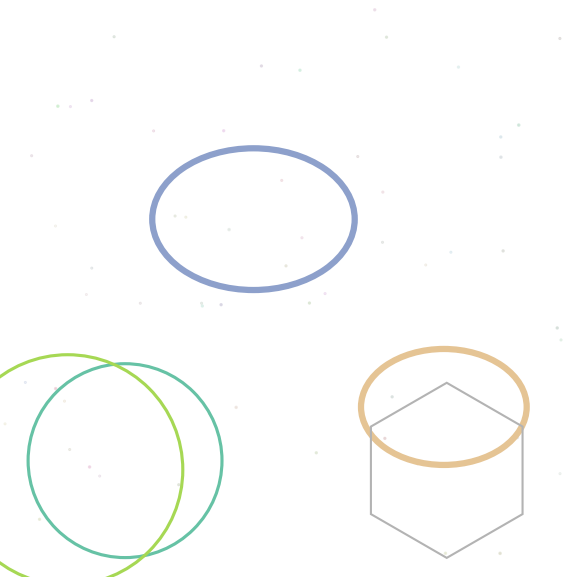[{"shape": "circle", "thickness": 1.5, "radius": 0.84, "center": [0.217, 0.201]}, {"shape": "oval", "thickness": 3, "radius": 0.88, "center": [0.439, 0.62]}, {"shape": "circle", "thickness": 1.5, "radius": 1.0, "center": [0.117, 0.186]}, {"shape": "oval", "thickness": 3, "radius": 0.72, "center": [0.769, 0.294]}, {"shape": "hexagon", "thickness": 1, "radius": 0.76, "center": [0.774, 0.185]}]